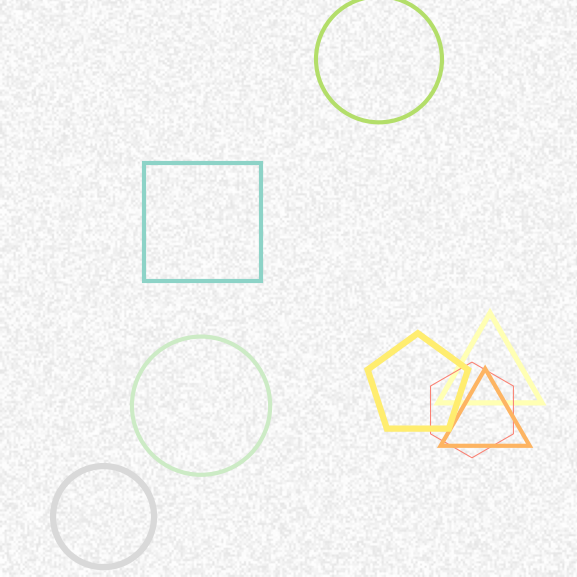[{"shape": "square", "thickness": 2, "radius": 0.51, "center": [0.351, 0.614]}, {"shape": "triangle", "thickness": 2.5, "radius": 0.52, "center": [0.848, 0.353]}, {"shape": "hexagon", "thickness": 0.5, "radius": 0.41, "center": [0.817, 0.289]}, {"shape": "triangle", "thickness": 2, "radius": 0.45, "center": [0.84, 0.272]}, {"shape": "circle", "thickness": 2, "radius": 0.55, "center": [0.656, 0.896]}, {"shape": "circle", "thickness": 3, "radius": 0.44, "center": [0.179, 0.105]}, {"shape": "circle", "thickness": 2, "radius": 0.6, "center": [0.348, 0.297]}, {"shape": "pentagon", "thickness": 3, "radius": 0.46, "center": [0.724, 0.331]}]